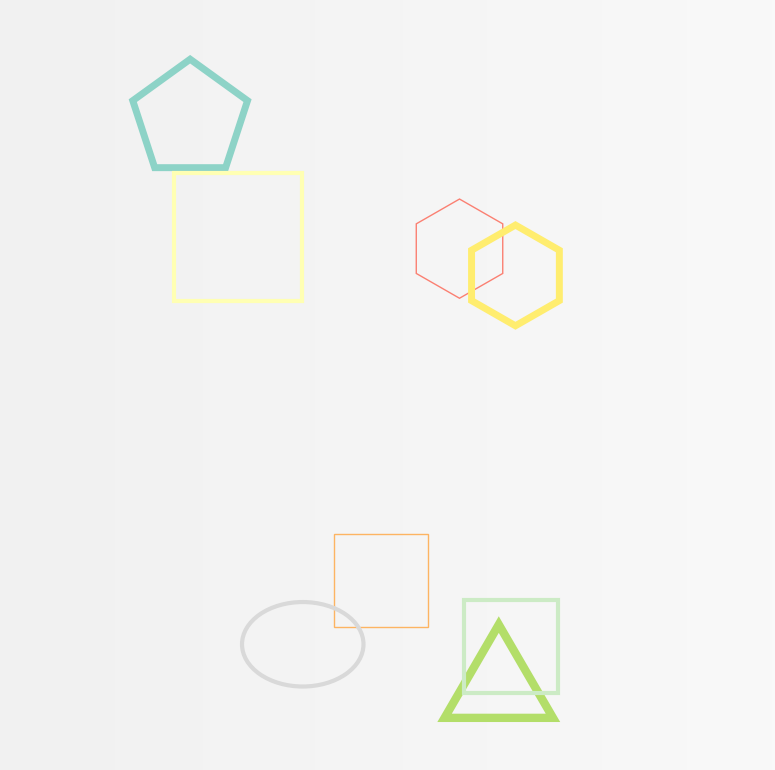[{"shape": "pentagon", "thickness": 2.5, "radius": 0.39, "center": [0.245, 0.845]}, {"shape": "square", "thickness": 1.5, "radius": 0.42, "center": [0.307, 0.692]}, {"shape": "hexagon", "thickness": 0.5, "radius": 0.32, "center": [0.593, 0.677]}, {"shape": "square", "thickness": 0.5, "radius": 0.3, "center": [0.492, 0.246]}, {"shape": "triangle", "thickness": 3, "radius": 0.4, "center": [0.644, 0.108]}, {"shape": "oval", "thickness": 1.5, "radius": 0.39, "center": [0.391, 0.163]}, {"shape": "square", "thickness": 1.5, "radius": 0.3, "center": [0.66, 0.16]}, {"shape": "hexagon", "thickness": 2.5, "radius": 0.33, "center": [0.665, 0.642]}]